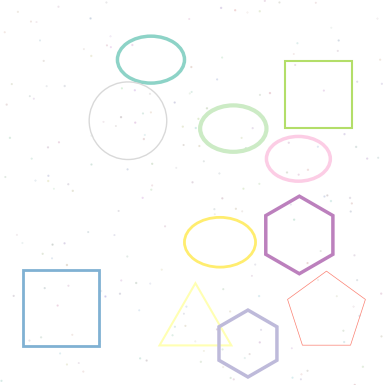[{"shape": "oval", "thickness": 2.5, "radius": 0.44, "center": [0.392, 0.845]}, {"shape": "triangle", "thickness": 1.5, "radius": 0.54, "center": [0.508, 0.157]}, {"shape": "hexagon", "thickness": 2.5, "radius": 0.43, "center": [0.644, 0.108]}, {"shape": "pentagon", "thickness": 0.5, "radius": 0.53, "center": [0.848, 0.189]}, {"shape": "square", "thickness": 2, "radius": 0.49, "center": [0.158, 0.2]}, {"shape": "square", "thickness": 1.5, "radius": 0.43, "center": [0.827, 0.755]}, {"shape": "oval", "thickness": 2.5, "radius": 0.41, "center": [0.775, 0.588]}, {"shape": "circle", "thickness": 1, "radius": 0.5, "center": [0.332, 0.686]}, {"shape": "hexagon", "thickness": 2.5, "radius": 0.5, "center": [0.778, 0.39]}, {"shape": "oval", "thickness": 3, "radius": 0.43, "center": [0.606, 0.666]}, {"shape": "oval", "thickness": 2, "radius": 0.46, "center": [0.571, 0.371]}]